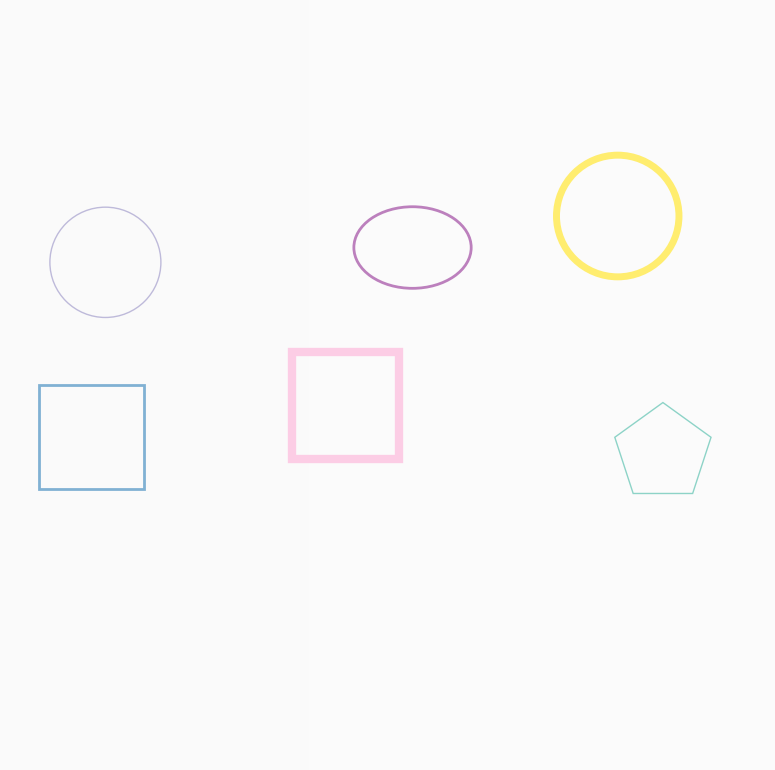[{"shape": "pentagon", "thickness": 0.5, "radius": 0.33, "center": [0.855, 0.412]}, {"shape": "circle", "thickness": 0.5, "radius": 0.36, "center": [0.136, 0.659]}, {"shape": "square", "thickness": 1, "radius": 0.34, "center": [0.118, 0.433]}, {"shape": "square", "thickness": 3, "radius": 0.35, "center": [0.446, 0.473]}, {"shape": "oval", "thickness": 1, "radius": 0.38, "center": [0.532, 0.679]}, {"shape": "circle", "thickness": 2.5, "radius": 0.4, "center": [0.797, 0.719]}]